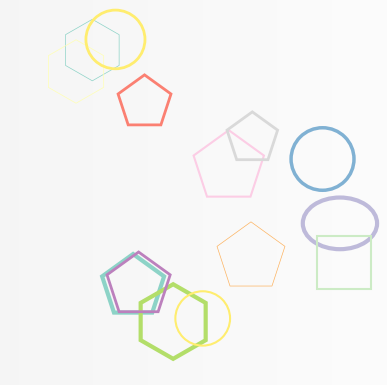[{"shape": "hexagon", "thickness": 0.5, "radius": 0.4, "center": [0.238, 0.87]}, {"shape": "pentagon", "thickness": 3, "radius": 0.42, "center": [0.344, 0.256]}, {"shape": "hexagon", "thickness": 0.5, "radius": 0.41, "center": [0.196, 0.814]}, {"shape": "oval", "thickness": 3, "radius": 0.48, "center": [0.877, 0.42]}, {"shape": "pentagon", "thickness": 2, "radius": 0.36, "center": [0.373, 0.734]}, {"shape": "circle", "thickness": 2.5, "radius": 0.41, "center": [0.832, 0.587]}, {"shape": "pentagon", "thickness": 0.5, "radius": 0.46, "center": [0.648, 0.332]}, {"shape": "hexagon", "thickness": 3, "radius": 0.48, "center": [0.447, 0.165]}, {"shape": "pentagon", "thickness": 1.5, "radius": 0.48, "center": [0.59, 0.566]}, {"shape": "pentagon", "thickness": 2, "radius": 0.34, "center": [0.651, 0.641]}, {"shape": "pentagon", "thickness": 2, "radius": 0.43, "center": [0.358, 0.26]}, {"shape": "square", "thickness": 1.5, "radius": 0.34, "center": [0.888, 0.319]}, {"shape": "circle", "thickness": 2, "radius": 0.38, "center": [0.298, 0.898]}, {"shape": "circle", "thickness": 1.5, "radius": 0.35, "center": [0.523, 0.173]}]